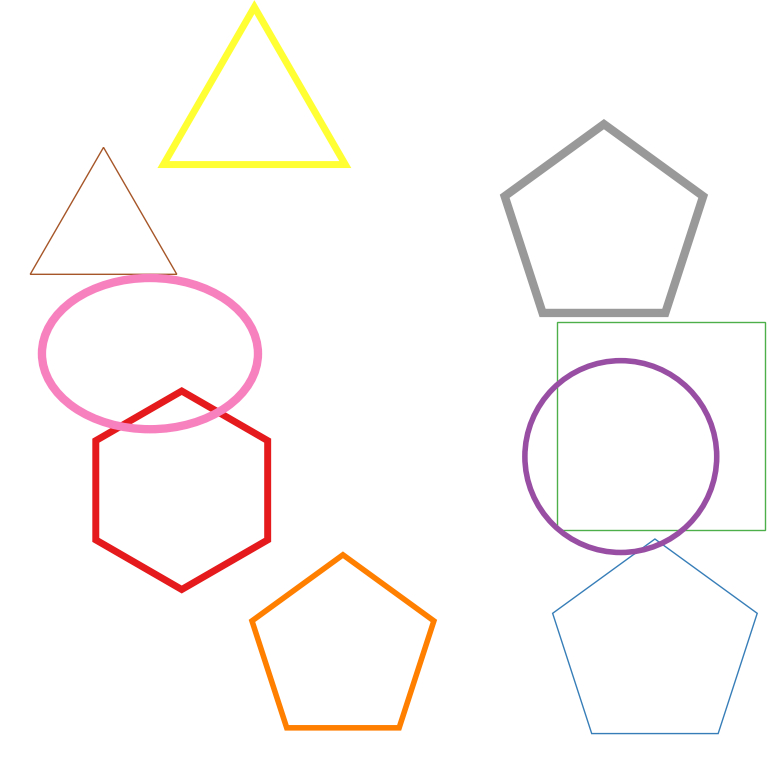[{"shape": "hexagon", "thickness": 2.5, "radius": 0.64, "center": [0.236, 0.363]}, {"shape": "pentagon", "thickness": 0.5, "radius": 0.7, "center": [0.851, 0.16]}, {"shape": "square", "thickness": 0.5, "radius": 0.68, "center": [0.859, 0.446]}, {"shape": "circle", "thickness": 2, "radius": 0.62, "center": [0.806, 0.407]}, {"shape": "pentagon", "thickness": 2, "radius": 0.62, "center": [0.445, 0.155]}, {"shape": "triangle", "thickness": 2.5, "radius": 0.68, "center": [0.33, 0.854]}, {"shape": "triangle", "thickness": 0.5, "radius": 0.55, "center": [0.134, 0.699]}, {"shape": "oval", "thickness": 3, "radius": 0.7, "center": [0.195, 0.541]}, {"shape": "pentagon", "thickness": 3, "radius": 0.68, "center": [0.784, 0.703]}]